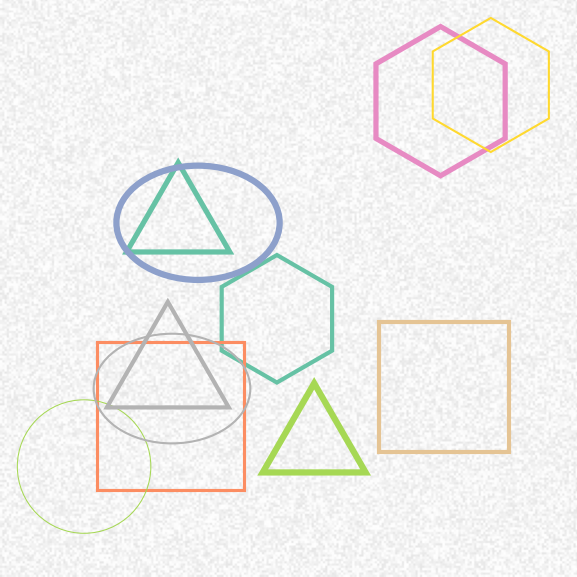[{"shape": "hexagon", "thickness": 2, "radius": 0.55, "center": [0.479, 0.447]}, {"shape": "triangle", "thickness": 2.5, "radius": 0.52, "center": [0.309, 0.614]}, {"shape": "square", "thickness": 1.5, "radius": 0.64, "center": [0.295, 0.279]}, {"shape": "oval", "thickness": 3, "radius": 0.71, "center": [0.343, 0.613]}, {"shape": "hexagon", "thickness": 2.5, "radius": 0.65, "center": [0.763, 0.824]}, {"shape": "triangle", "thickness": 3, "radius": 0.51, "center": [0.544, 0.233]}, {"shape": "circle", "thickness": 0.5, "radius": 0.58, "center": [0.146, 0.191]}, {"shape": "hexagon", "thickness": 1, "radius": 0.58, "center": [0.85, 0.852]}, {"shape": "square", "thickness": 2, "radius": 0.56, "center": [0.768, 0.329]}, {"shape": "oval", "thickness": 1, "radius": 0.68, "center": [0.298, 0.326]}, {"shape": "triangle", "thickness": 2, "radius": 0.61, "center": [0.291, 0.355]}]